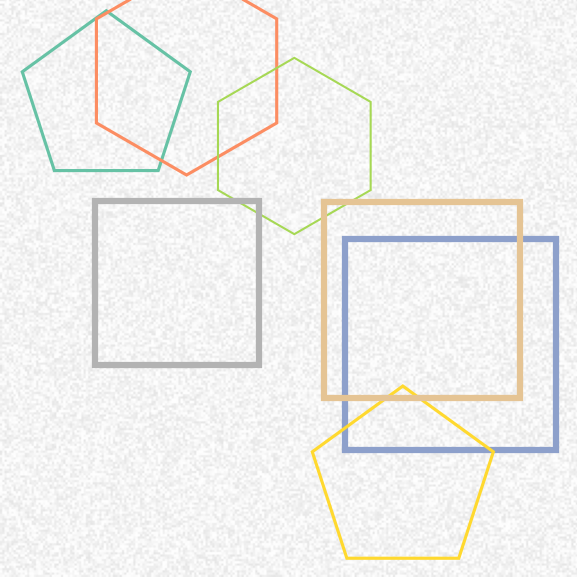[{"shape": "pentagon", "thickness": 1.5, "radius": 0.76, "center": [0.184, 0.828]}, {"shape": "hexagon", "thickness": 1.5, "radius": 0.9, "center": [0.323, 0.876]}, {"shape": "square", "thickness": 3, "radius": 0.91, "center": [0.78, 0.402]}, {"shape": "hexagon", "thickness": 1, "radius": 0.76, "center": [0.51, 0.746]}, {"shape": "pentagon", "thickness": 1.5, "radius": 0.82, "center": [0.698, 0.166]}, {"shape": "square", "thickness": 3, "radius": 0.85, "center": [0.73, 0.479]}, {"shape": "square", "thickness": 3, "radius": 0.71, "center": [0.306, 0.509]}]